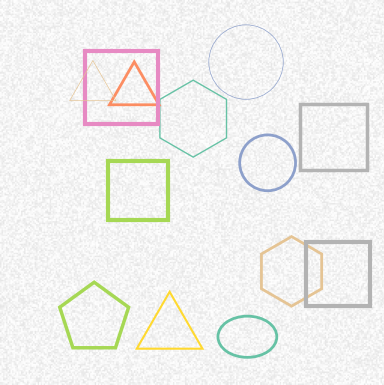[{"shape": "oval", "thickness": 2, "radius": 0.38, "center": [0.643, 0.125]}, {"shape": "hexagon", "thickness": 1, "radius": 0.5, "center": [0.502, 0.692]}, {"shape": "triangle", "thickness": 2, "radius": 0.37, "center": [0.349, 0.765]}, {"shape": "circle", "thickness": 2, "radius": 0.36, "center": [0.695, 0.577]}, {"shape": "circle", "thickness": 0.5, "radius": 0.48, "center": [0.639, 0.839]}, {"shape": "square", "thickness": 3, "radius": 0.48, "center": [0.316, 0.772]}, {"shape": "pentagon", "thickness": 2.5, "radius": 0.47, "center": [0.245, 0.173]}, {"shape": "square", "thickness": 3, "radius": 0.39, "center": [0.358, 0.506]}, {"shape": "triangle", "thickness": 1.5, "radius": 0.49, "center": [0.441, 0.144]}, {"shape": "hexagon", "thickness": 2, "radius": 0.45, "center": [0.757, 0.295]}, {"shape": "triangle", "thickness": 0.5, "radius": 0.35, "center": [0.241, 0.773]}, {"shape": "square", "thickness": 2.5, "radius": 0.43, "center": [0.867, 0.644]}, {"shape": "square", "thickness": 3, "radius": 0.41, "center": [0.878, 0.288]}]